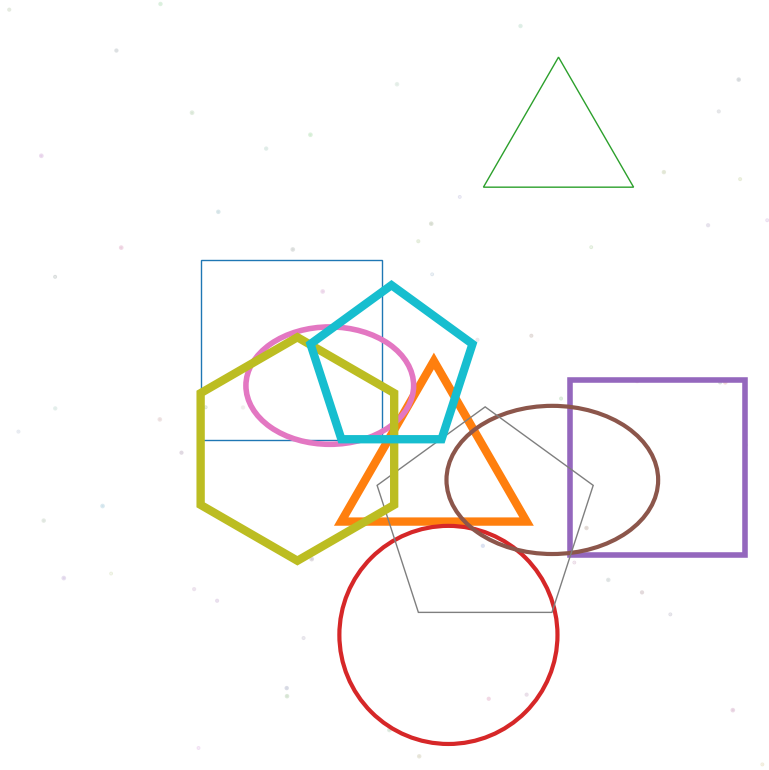[{"shape": "square", "thickness": 0.5, "radius": 0.59, "center": [0.378, 0.546]}, {"shape": "triangle", "thickness": 3, "radius": 0.7, "center": [0.563, 0.392]}, {"shape": "triangle", "thickness": 0.5, "radius": 0.56, "center": [0.725, 0.813]}, {"shape": "circle", "thickness": 1.5, "radius": 0.71, "center": [0.582, 0.175]}, {"shape": "square", "thickness": 2, "radius": 0.57, "center": [0.854, 0.393]}, {"shape": "oval", "thickness": 1.5, "radius": 0.69, "center": [0.717, 0.377]}, {"shape": "oval", "thickness": 2, "radius": 0.54, "center": [0.428, 0.499]}, {"shape": "pentagon", "thickness": 0.5, "radius": 0.74, "center": [0.63, 0.324]}, {"shape": "hexagon", "thickness": 3, "radius": 0.73, "center": [0.386, 0.417]}, {"shape": "pentagon", "thickness": 3, "radius": 0.55, "center": [0.508, 0.519]}]